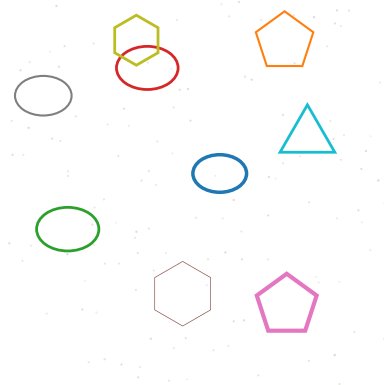[{"shape": "oval", "thickness": 2.5, "radius": 0.35, "center": [0.571, 0.549]}, {"shape": "pentagon", "thickness": 1.5, "radius": 0.39, "center": [0.739, 0.892]}, {"shape": "oval", "thickness": 2, "radius": 0.4, "center": [0.176, 0.405]}, {"shape": "oval", "thickness": 2, "radius": 0.4, "center": [0.383, 0.824]}, {"shape": "hexagon", "thickness": 0.5, "radius": 0.42, "center": [0.474, 0.237]}, {"shape": "pentagon", "thickness": 3, "radius": 0.41, "center": [0.745, 0.207]}, {"shape": "oval", "thickness": 1.5, "radius": 0.37, "center": [0.112, 0.751]}, {"shape": "hexagon", "thickness": 2, "radius": 0.32, "center": [0.354, 0.896]}, {"shape": "triangle", "thickness": 2, "radius": 0.41, "center": [0.799, 0.646]}]